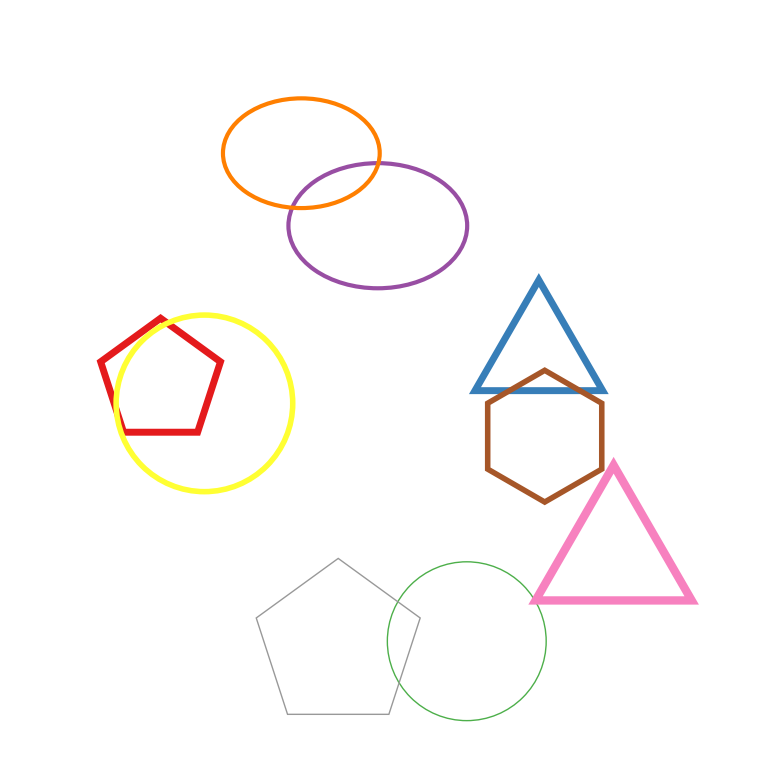[{"shape": "pentagon", "thickness": 2.5, "radius": 0.41, "center": [0.209, 0.505]}, {"shape": "triangle", "thickness": 2.5, "radius": 0.48, "center": [0.7, 0.541]}, {"shape": "circle", "thickness": 0.5, "radius": 0.52, "center": [0.606, 0.167]}, {"shape": "oval", "thickness": 1.5, "radius": 0.58, "center": [0.491, 0.707]}, {"shape": "oval", "thickness": 1.5, "radius": 0.51, "center": [0.391, 0.801]}, {"shape": "circle", "thickness": 2, "radius": 0.57, "center": [0.265, 0.476]}, {"shape": "hexagon", "thickness": 2, "radius": 0.43, "center": [0.707, 0.434]}, {"shape": "triangle", "thickness": 3, "radius": 0.59, "center": [0.797, 0.279]}, {"shape": "pentagon", "thickness": 0.5, "radius": 0.56, "center": [0.439, 0.163]}]